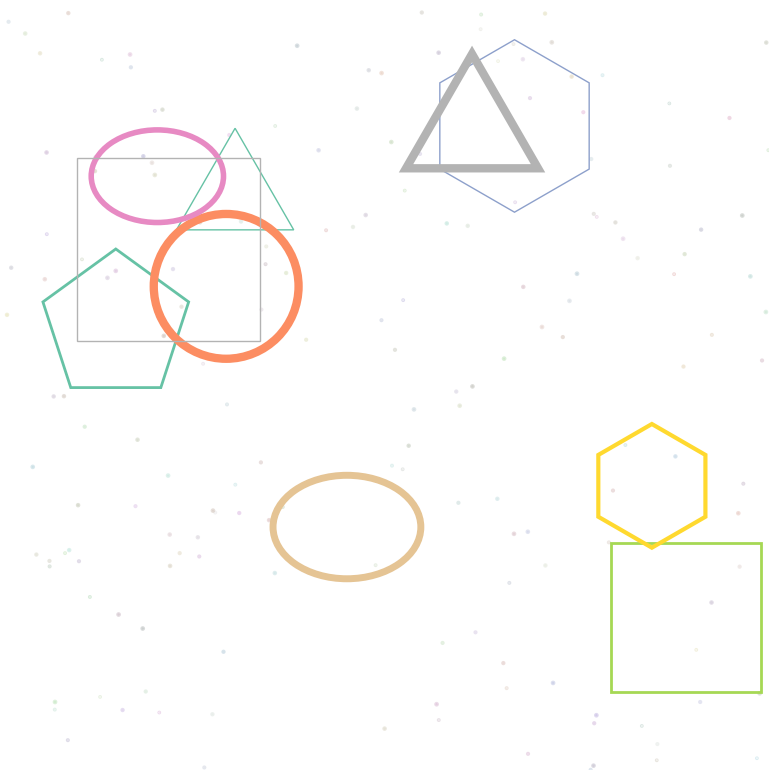[{"shape": "pentagon", "thickness": 1, "radius": 0.5, "center": [0.15, 0.577]}, {"shape": "triangle", "thickness": 0.5, "radius": 0.44, "center": [0.305, 0.745]}, {"shape": "circle", "thickness": 3, "radius": 0.47, "center": [0.294, 0.628]}, {"shape": "hexagon", "thickness": 0.5, "radius": 0.56, "center": [0.668, 0.836]}, {"shape": "oval", "thickness": 2, "radius": 0.43, "center": [0.204, 0.771]}, {"shape": "square", "thickness": 1, "radius": 0.49, "center": [0.891, 0.198]}, {"shape": "hexagon", "thickness": 1.5, "radius": 0.4, "center": [0.847, 0.369]}, {"shape": "oval", "thickness": 2.5, "radius": 0.48, "center": [0.451, 0.316]}, {"shape": "triangle", "thickness": 3, "radius": 0.49, "center": [0.613, 0.831]}, {"shape": "square", "thickness": 0.5, "radius": 0.59, "center": [0.219, 0.676]}]